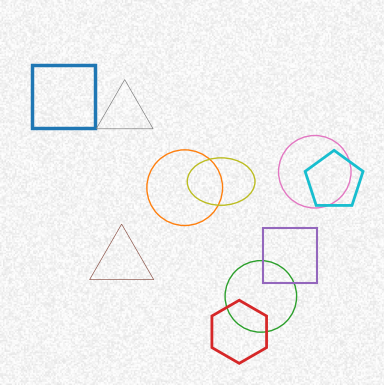[{"shape": "square", "thickness": 2.5, "radius": 0.41, "center": [0.165, 0.749]}, {"shape": "circle", "thickness": 1, "radius": 0.49, "center": [0.48, 0.513]}, {"shape": "circle", "thickness": 1, "radius": 0.46, "center": [0.678, 0.23]}, {"shape": "hexagon", "thickness": 2, "radius": 0.41, "center": [0.621, 0.138]}, {"shape": "square", "thickness": 1.5, "radius": 0.35, "center": [0.753, 0.337]}, {"shape": "triangle", "thickness": 0.5, "radius": 0.48, "center": [0.316, 0.322]}, {"shape": "circle", "thickness": 1, "radius": 0.47, "center": [0.818, 0.554]}, {"shape": "triangle", "thickness": 0.5, "radius": 0.43, "center": [0.324, 0.708]}, {"shape": "oval", "thickness": 1, "radius": 0.44, "center": [0.574, 0.528]}, {"shape": "pentagon", "thickness": 2, "radius": 0.4, "center": [0.868, 0.53]}]